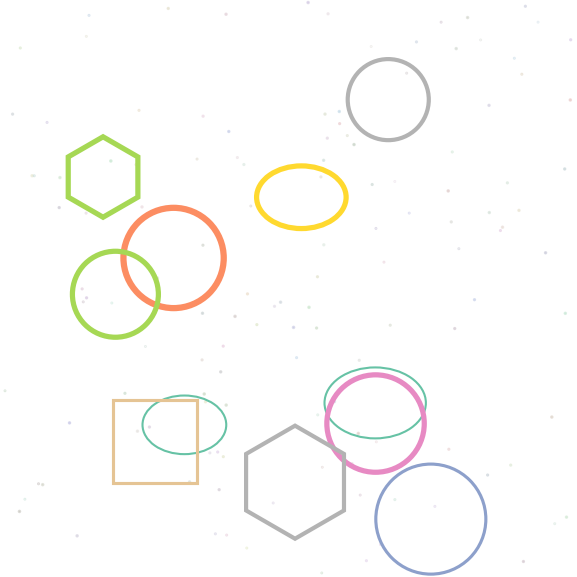[{"shape": "oval", "thickness": 1, "radius": 0.44, "center": [0.65, 0.301]}, {"shape": "oval", "thickness": 1, "radius": 0.36, "center": [0.319, 0.263]}, {"shape": "circle", "thickness": 3, "radius": 0.43, "center": [0.301, 0.552]}, {"shape": "circle", "thickness": 1.5, "radius": 0.48, "center": [0.746, 0.1]}, {"shape": "circle", "thickness": 2.5, "radius": 0.42, "center": [0.65, 0.266]}, {"shape": "circle", "thickness": 2.5, "radius": 0.37, "center": [0.2, 0.49]}, {"shape": "hexagon", "thickness": 2.5, "radius": 0.35, "center": [0.178, 0.693]}, {"shape": "oval", "thickness": 2.5, "radius": 0.39, "center": [0.522, 0.658]}, {"shape": "square", "thickness": 1.5, "radius": 0.36, "center": [0.269, 0.235]}, {"shape": "circle", "thickness": 2, "radius": 0.35, "center": [0.672, 0.827]}, {"shape": "hexagon", "thickness": 2, "radius": 0.49, "center": [0.511, 0.164]}]